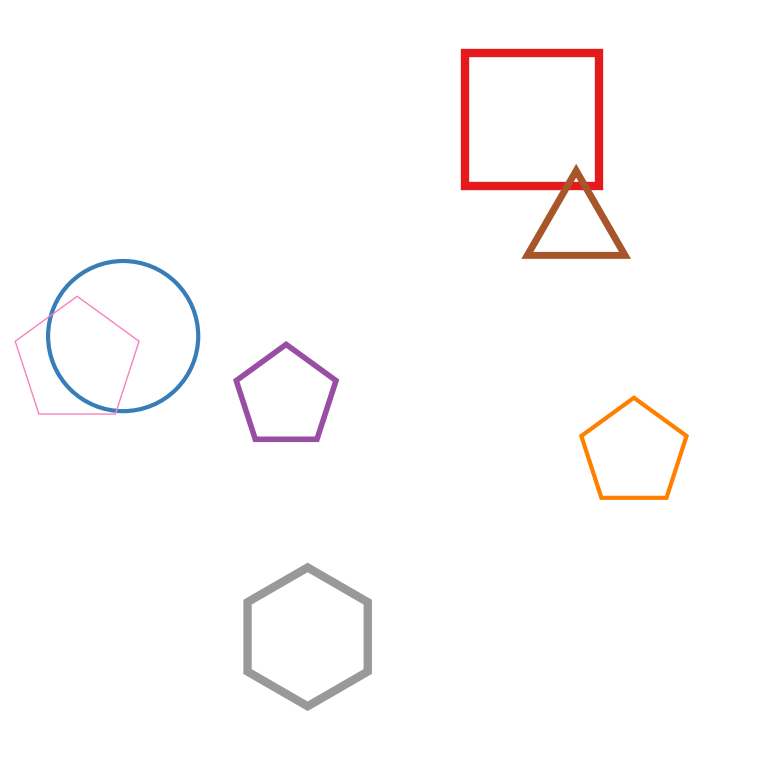[{"shape": "square", "thickness": 3, "radius": 0.43, "center": [0.691, 0.845]}, {"shape": "circle", "thickness": 1.5, "radius": 0.49, "center": [0.16, 0.564]}, {"shape": "pentagon", "thickness": 2, "radius": 0.34, "center": [0.372, 0.485]}, {"shape": "pentagon", "thickness": 1.5, "radius": 0.36, "center": [0.823, 0.412]}, {"shape": "triangle", "thickness": 2.5, "radius": 0.37, "center": [0.748, 0.705]}, {"shape": "pentagon", "thickness": 0.5, "radius": 0.42, "center": [0.1, 0.531]}, {"shape": "hexagon", "thickness": 3, "radius": 0.45, "center": [0.4, 0.173]}]